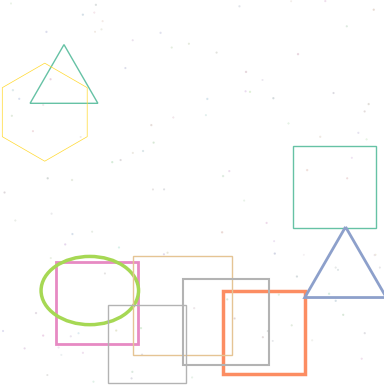[{"shape": "square", "thickness": 1, "radius": 0.54, "center": [0.869, 0.515]}, {"shape": "triangle", "thickness": 1, "radius": 0.51, "center": [0.166, 0.782]}, {"shape": "square", "thickness": 2.5, "radius": 0.54, "center": [0.685, 0.136]}, {"shape": "triangle", "thickness": 2, "radius": 0.61, "center": [0.898, 0.288]}, {"shape": "square", "thickness": 2, "radius": 0.53, "center": [0.253, 0.212]}, {"shape": "oval", "thickness": 2.5, "radius": 0.63, "center": [0.233, 0.245]}, {"shape": "hexagon", "thickness": 0.5, "radius": 0.64, "center": [0.116, 0.709]}, {"shape": "square", "thickness": 1, "radius": 0.64, "center": [0.473, 0.206]}, {"shape": "square", "thickness": 1.5, "radius": 0.56, "center": [0.586, 0.163]}, {"shape": "square", "thickness": 1, "radius": 0.51, "center": [0.382, 0.107]}]